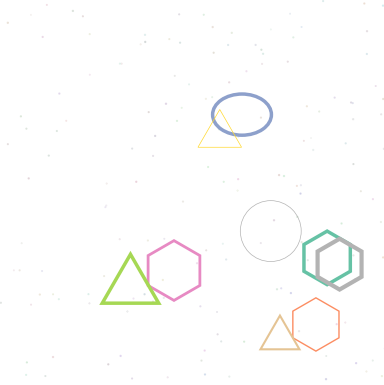[{"shape": "hexagon", "thickness": 2.5, "radius": 0.35, "center": [0.85, 0.33]}, {"shape": "hexagon", "thickness": 1, "radius": 0.35, "center": [0.821, 0.157]}, {"shape": "oval", "thickness": 2.5, "radius": 0.38, "center": [0.629, 0.702]}, {"shape": "hexagon", "thickness": 2, "radius": 0.39, "center": [0.452, 0.297]}, {"shape": "triangle", "thickness": 2.5, "radius": 0.42, "center": [0.339, 0.255]}, {"shape": "triangle", "thickness": 0.5, "radius": 0.33, "center": [0.571, 0.65]}, {"shape": "triangle", "thickness": 1.5, "radius": 0.29, "center": [0.727, 0.122]}, {"shape": "circle", "thickness": 0.5, "radius": 0.4, "center": [0.703, 0.4]}, {"shape": "hexagon", "thickness": 3, "radius": 0.33, "center": [0.882, 0.314]}]